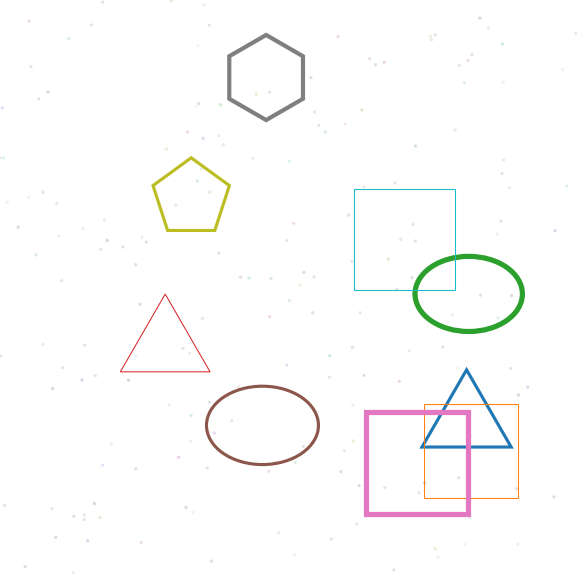[{"shape": "triangle", "thickness": 1.5, "radius": 0.45, "center": [0.808, 0.27]}, {"shape": "square", "thickness": 0.5, "radius": 0.4, "center": [0.816, 0.218]}, {"shape": "oval", "thickness": 2.5, "radius": 0.46, "center": [0.812, 0.49]}, {"shape": "triangle", "thickness": 0.5, "radius": 0.45, "center": [0.286, 0.4]}, {"shape": "oval", "thickness": 1.5, "radius": 0.48, "center": [0.454, 0.263]}, {"shape": "square", "thickness": 2.5, "radius": 0.44, "center": [0.723, 0.197]}, {"shape": "hexagon", "thickness": 2, "radius": 0.37, "center": [0.461, 0.865]}, {"shape": "pentagon", "thickness": 1.5, "radius": 0.35, "center": [0.331, 0.656]}, {"shape": "square", "thickness": 0.5, "radius": 0.44, "center": [0.7, 0.585]}]